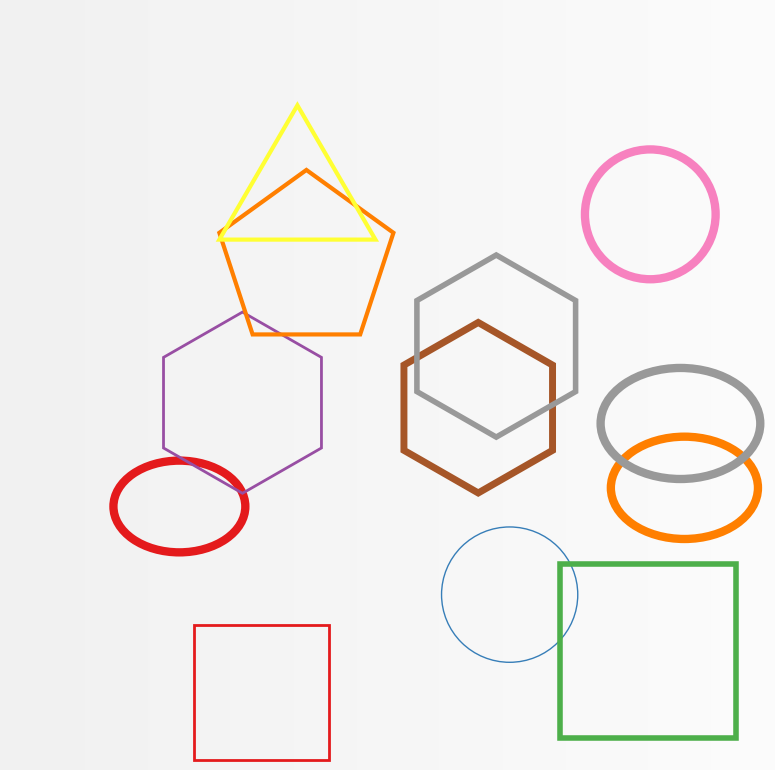[{"shape": "oval", "thickness": 3, "radius": 0.43, "center": [0.231, 0.342]}, {"shape": "square", "thickness": 1, "radius": 0.44, "center": [0.337, 0.101]}, {"shape": "circle", "thickness": 0.5, "radius": 0.44, "center": [0.658, 0.228]}, {"shape": "square", "thickness": 2, "radius": 0.57, "center": [0.836, 0.155]}, {"shape": "hexagon", "thickness": 1, "radius": 0.59, "center": [0.313, 0.477]}, {"shape": "pentagon", "thickness": 1.5, "radius": 0.59, "center": [0.395, 0.661]}, {"shape": "oval", "thickness": 3, "radius": 0.47, "center": [0.883, 0.366]}, {"shape": "triangle", "thickness": 1.5, "radius": 0.58, "center": [0.384, 0.747]}, {"shape": "hexagon", "thickness": 2.5, "radius": 0.55, "center": [0.617, 0.471]}, {"shape": "circle", "thickness": 3, "radius": 0.42, "center": [0.839, 0.722]}, {"shape": "oval", "thickness": 3, "radius": 0.52, "center": [0.878, 0.45]}, {"shape": "hexagon", "thickness": 2, "radius": 0.59, "center": [0.64, 0.551]}]